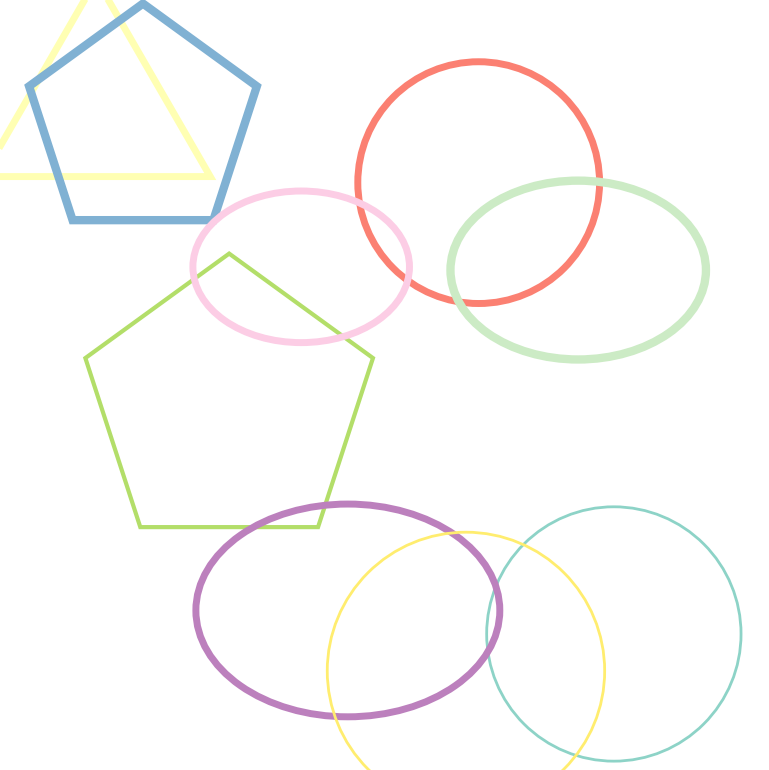[{"shape": "circle", "thickness": 1, "radius": 0.83, "center": [0.797, 0.177]}, {"shape": "triangle", "thickness": 2.5, "radius": 0.85, "center": [0.125, 0.856]}, {"shape": "circle", "thickness": 2.5, "radius": 0.78, "center": [0.622, 0.763]}, {"shape": "pentagon", "thickness": 3, "radius": 0.78, "center": [0.186, 0.84]}, {"shape": "pentagon", "thickness": 1.5, "radius": 0.98, "center": [0.298, 0.474]}, {"shape": "oval", "thickness": 2.5, "radius": 0.7, "center": [0.391, 0.653]}, {"shape": "oval", "thickness": 2.5, "radius": 0.99, "center": [0.452, 0.207]}, {"shape": "oval", "thickness": 3, "radius": 0.83, "center": [0.751, 0.649]}, {"shape": "circle", "thickness": 1, "radius": 0.9, "center": [0.605, 0.129]}]